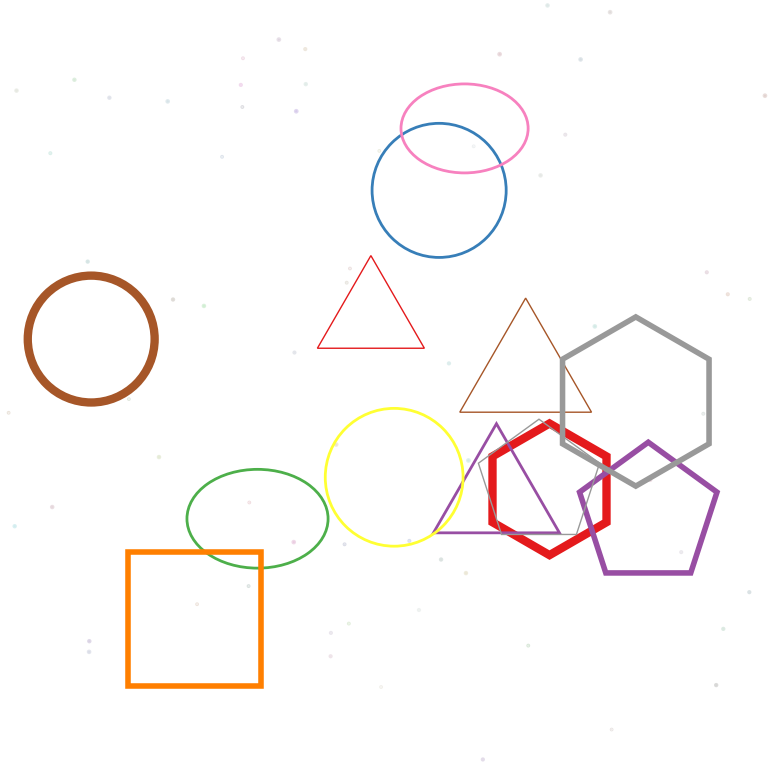[{"shape": "hexagon", "thickness": 3, "radius": 0.43, "center": [0.714, 0.365]}, {"shape": "triangle", "thickness": 0.5, "radius": 0.4, "center": [0.482, 0.588]}, {"shape": "circle", "thickness": 1, "radius": 0.44, "center": [0.57, 0.753]}, {"shape": "oval", "thickness": 1, "radius": 0.46, "center": [0.334, 0.326]}, {"shape": "pentagon", "thickness": 2, "radius": 0.47, "center": [0.842, 0.332]}, {"shape": "triangle", "thickness": 1, "radius": 0.47, "center": [0.645, 0.355]}, {"shape": "square", "thickness": 2, "radius": 0.43, "center": [0.253, 0.196]}, {"shape": "circle", "thickness": 1, "radius": 0.45, "center": [0.512, 0.38]}, {"shape": "circle", "thickness": 3, "radius": 0.41, "center": [0.118, 0.56]}, {"shape": "triangle", "thickness": 0.5, "radius": 0.49, "center": [0.683, 0.514]}, {"shape": "oval", "thickness": 1, "radius": 0.41, "center": [0.603, 0.833]}, {"shape": "pentagon", "thickness": 0.5, "radius": 0.41, "center": [0.7, 0.373]}, {"shape": "hexagon", "thickness": 2, "radius": 0.55, "center": [0.826, 0.479]}]